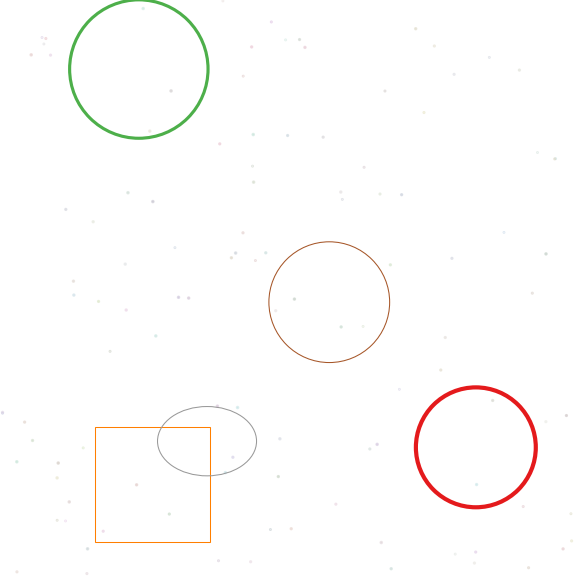[{"shape": "circle", "thickness": 2, "radius": 0.52, "center": [0.824, 0.225]}, {"shape": "circle", "thickness": 1.5, "radius": 0.6, "center": [0.24, 0.88]}, {"shape": "square", "thickness": 0.5, "radius": 0.5, "center": [0.263, 0.16]}, {"shape": "circle", "thickness": 0.5, "radius": 0.52, "center": [0.57, 0.476]}, {"shape": "oval", "thickness": 0.5, "radius": 0.43, "center": [0.358, 0.235]}]